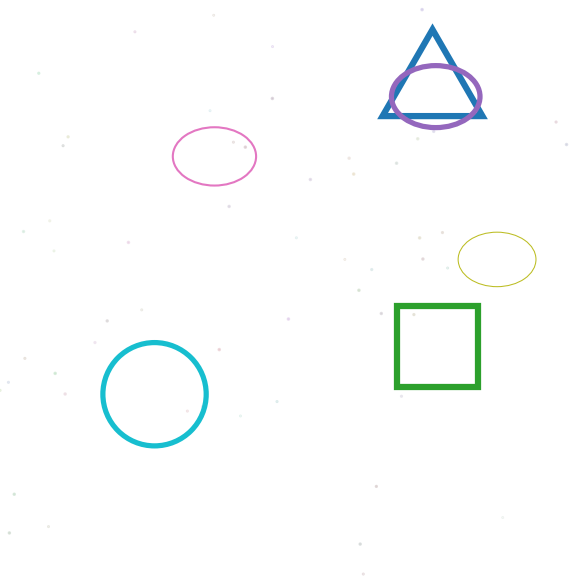[{"shape": "triangle", "thickness": 3, "radius": 0.5, "center": [0.749, 0.848]}, {"shape": "square", "thickness": 3, "radius": 0.35, "center": [0.758, 0.399]}, {"shape": "oval", "thickness": 2.5, "radius": 0.38, "center": [0.755, 0.832]}, {"shape": "oval", "thickness": 1, "radius": 0.36, "center": [0.371, 0.728]}, {"shape": "oval", "thickness": 0.5, "radius": 0.34, "center": [0.861, 0.55]}, {"shape": "circle", "thickness": 2.5, "radius": 0.45, "center": [0.268, 0.316]}]